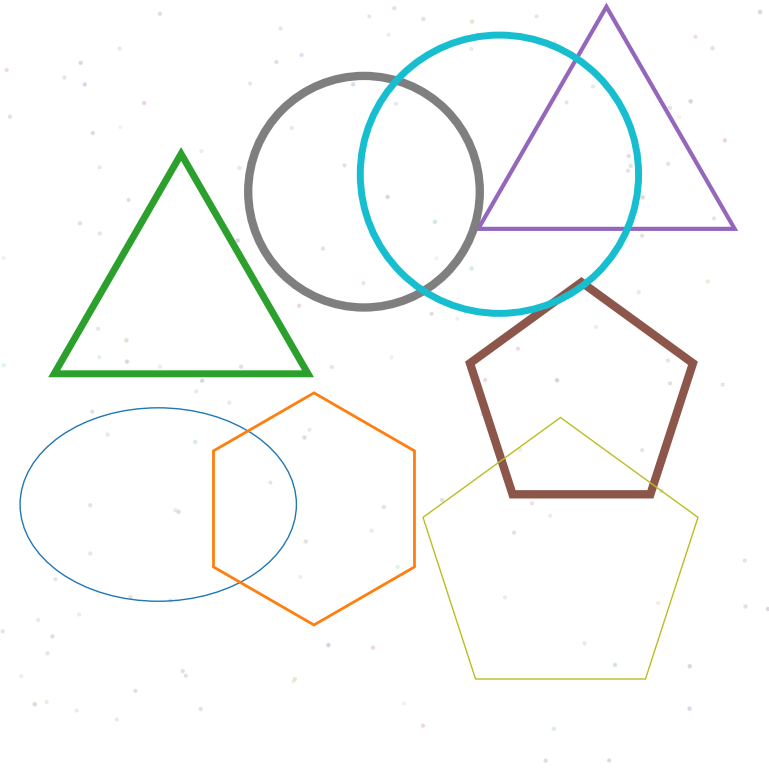[{"shape": "oval", "thickness": 0.5, "radius": 0.9, "center": [0.206, 0.345]}, {"shape": "hexagon", "thickness": 1, "radius": 0.75, "center": [0.408, 0.339]}, {"shape": "triangle", "thickness": 2.5, "radius": 0.95, "center": [0.235, 0.61]}, {"shape": "triangle", "thickness": 1.5, "radius": 0.96, "center": [0.788, 0.799]}, {"shape": "pentagon", "thickness": 3, "radius": 0.76, "center": [0.755, 0.481]}, {"shape": "circle", "thickness": 3, "radius": 0.75, "center": [0.473, 0.751]}, {"shape": "pentagon", "thickness": 0.5, "radius": 0.94, "center": [0.728, 0.27]}, {"shape": "circle", "thickness": 2.5, "radius": 0.9, "center": [0.649, 0.774]}]